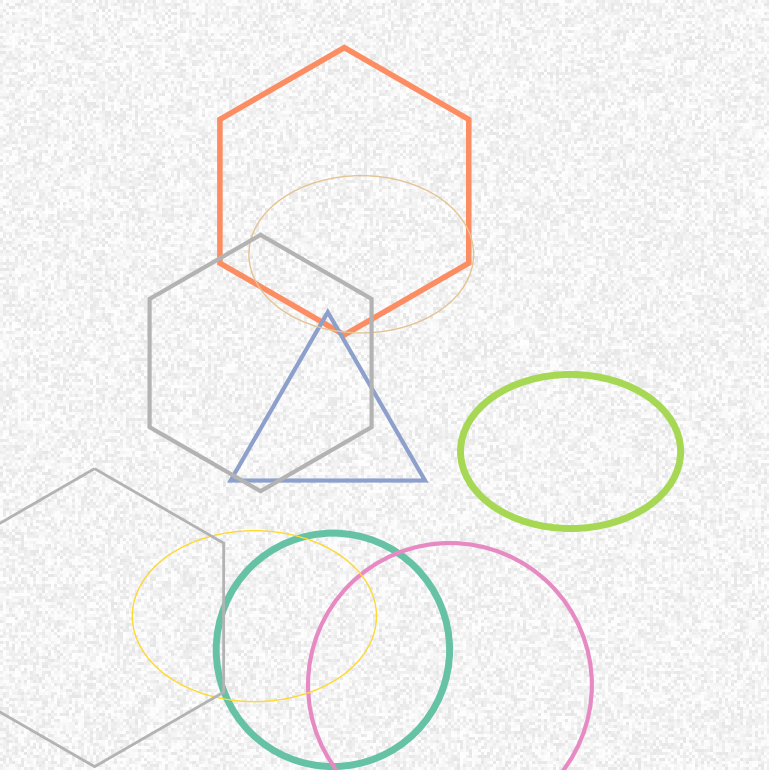[{"shape": "circle", "thickness": 2.5, "radius": 0.76, "center": [0.432, 0.156]}, {"shape": "hexagon", "thickness": 2, "radius": 0.93, "center": [0.447, 0.752]}, {"shape": "triangle", "thickness": 1.5, "radius": 0.73, "center": [0.426, 0.449]}, {"shape": "circle", "thickness": 1.5, "radius": 0.92, "center": [0.584, 0.11]}, {"shape": "oval", "thickness": 2.5, "radius": 0.71, "center": [0.741, 0.414]}, {"shape": "oval", "thickness": 0.5, "radius": 0.79, "center": [0.33, 0.2]}, {"shape": "oval", "thickness": 0.5, "radius": 0.73, "center": [0.469, 0.67]}, {"shape": "hexagon", "thickness": 1, "radius": 0.97, "center": [0.123, 0.198]}, {"shape": "hexagon", "thickness": 1.5, "radius": 0.83, "center": [0.338, 0.529]}]